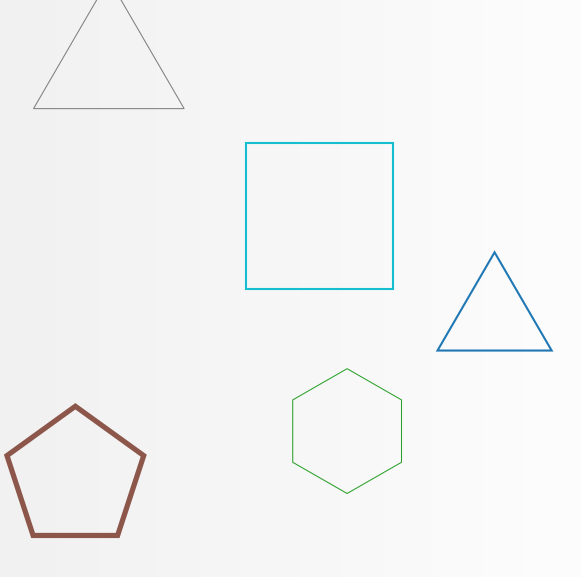[{"shape": "triangle", "thickness": 1, "radius": 0.57, "center": [0.851, 0.449]}, {"shape": "hexagon", "thickness": 0.5, "radius": 0.54, "center": [0.597, 0.253]}, {"shape": "pentagon", "thickness": 2.5, "radius": 0.62, "center": [0.13, 0.172]}, {"shape": "triangle", "thickness": 0.5, "radius": 0.75, "center": [0.187, 0.886]}, {"shape": "square", "thickness": 1, "radius": 0.63, "center": [0.549, 0.625]}]